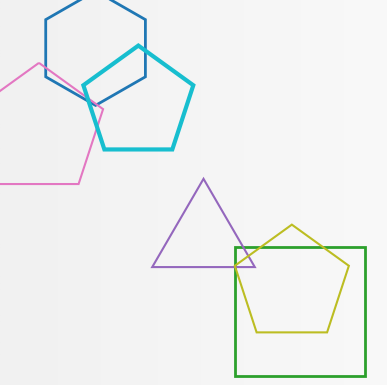[{"shape": "hexagon", "thickness": 2, "radius": 0.74, "center": [0.247, 0.875]}, {"shape": "square", "thickness": 2, "radius": 0.84, "center": [0.774, 0.192]}, {"shape": "triangle", "thickness": 1.5, "radius": 0.76, "center": [0.525, 0.383]}, {"shape": "pentagon", "thickness": 1.5, "radius": 0.87, "center": [0.101, 0.663]}, {"shape": "pentagon", "thickness": 1.5, "radius": 0.77, "center": [0.753, 0.262]}, {"shape": "pentagon", "thickness": 3, "radius": 0.75, "center": [0.357, 0.732]}]